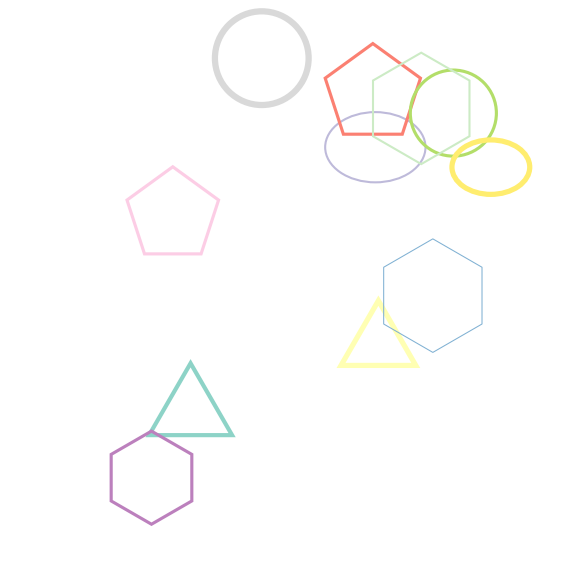[{"shape": "triangle", "thickness": 2, "radius": 0.41, "center": [0.33, 0.287]}, {"shape": "triangle", "thickness": 2.5, "radius": 0.37, "center": [0.655, 0.404]}, {"shape": "oval", "thickness": 1, "radius": 0.43, "center": [0.65, 0.744]}, {"shape": "pentagon", "thickness": 1.5, "radius": 0.43, "center": [0.646, 0.837]}, {"shape": "hexagon", "thickness": 0.5, "radius": 0.49, "center": [0.75, 0.487]}, {"shape": "circle", "thickness": 1.5, "radius": 0.37, "center": [0.785, 0.803]}, {"shape": "pentagon", "thickness": 1.5, "radius": 0.42, "center": [0.299, 0.627]}, {"shape": "circle", "thickness": 3, "radius": 0.41, "center": [0.453, 0.898]}, {"shape": "hexagon", "thickness": 1.5, "radius": 0.4, "center": [0.262, 0.172]}, {"shape": "hexagon", "thickness": 1, "radius": 0.48, "center": [0.729, 0.811]}, {"shape": "oval", "thickness": 2.5, "radius": 0.34, "center": [0.85, 0.71]}]